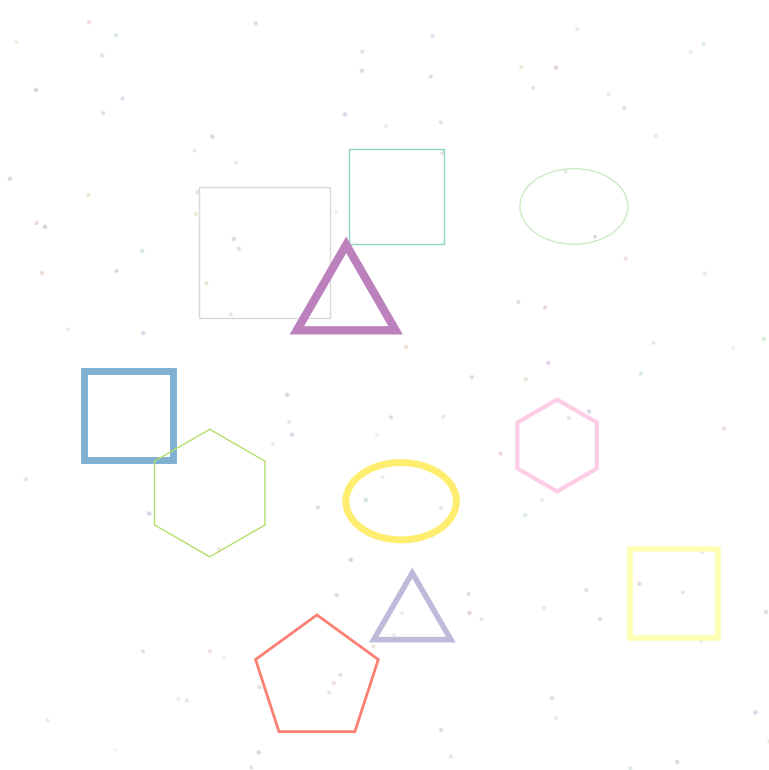[{"shape": "square", "thickness": 0.5, "radius": 0.31, "center": [0.515, 0.745]}, {"shape": "square", "thickness": 2, "radius": 0.29, "center": [0.876, 0.229]}, {"shape": "triangle", "thickness": 2, "radius": 0.29, "center": [0.535, 0.198]}, {"shape": "pentagon", "thickness": 1, "radius": 0.42, "center": [0.412, 0.118]}, {"shape": "square", "thickness": 2.5, "radius": 0.29, "center": [0.167, 0.46]}, {"shape": "hexagon", "thickness": 0.5, "radius": 0.41, "center": [0.272, 0.36]}, {"shape": "hexagon", "thickness": 1.5, "radius": 0.3, "center": [0.724, 0.421]}, {"shape": "square", "thickness": 0.5, "radius": 0.43, "center": [0.343, 0.672]}, {"shape": "triangle", "thickness": 3, "radius": 0.37, "center": [0.45, 0.608]}, {"shape": "oval", "thickness": 0.5, "radius": 0.35, "center": [0.745, 0.732]}, {"shape": "oval", "thickness": 2.5, "radius": 0.36, "center": [0.521, 0.349]}]